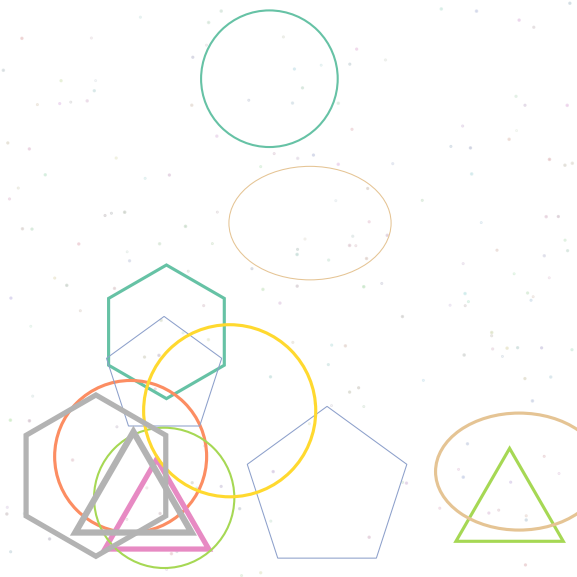[{"shape": "circle", "thickness": 1, "radius": 0.59, "center": [0.466, 0.863]}, {"shape": "hexagon", "thickness": 1.5, "radius": 0.58, "center": [0.288, 0.425]}, {"shape": "circle", "thickness": 1.5, "radius": 0.66, "center": [0.226, 0.209]}, {"shape": "pentagon", "thickness": 0.5, "radius": 0.52, "center": [0.284, 0.346]}, {"shape": "pentagon", "thickness": 0.5, "radius": 0.73, "center": [0.566, 0.15]}, {"shape": "triangle", "thickness": 2.5, "radius": 0.52, "center": [0.271, 0.1]}, {"shape": "circle", "thickness": 1, "radius": 0.61, "center": [0.284, 0.137]}, {"shape": "triangle", "thickness": 1.5, "radius": 0.54, "center": [0.882, 0.115]}, {"shape": "circle", "thickness": 1.5, "radius": 0.75, "center": [0.398, 0.288]}, {"shape": "oval", "thickness": 1.5, "radius": 0.72, "center": [0.899, 0.183]}, {"shape": "oval", "thickness": 0.5, "radius": 0.7, "center": [0.537, 0.613]}, {"shape": "triangle", "thickness": 3, "radius": 0.58, "center": [0.231, 0.135]}, {"shape": "hexagon", "thickness": 2.5, "radius": 0.7, "center": [0.166, 0.176]}]